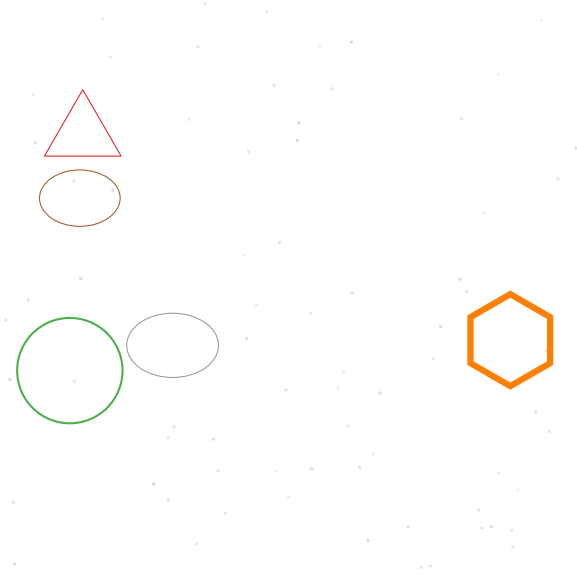[{"shape": "triangle", "thickness": 0.5, "radius": 0.38, "center": [0.143, 0.767]}, {"shape": "circle", "thickness": 1, "radius": 0.46, "center": [0.121, 0.357]}, {"shape": "hexagon", "thickness": 3, "radius": 0.4, "center": [0.884, 0.41]}, {"shape": "oval", "thickness": 0.5, "radius": 0.35, "center": [0.138, 0.656]}, {"shape": "oval", "thickness": 0.5, "radius": 0.4, "center": [0.299, 0.401]}]